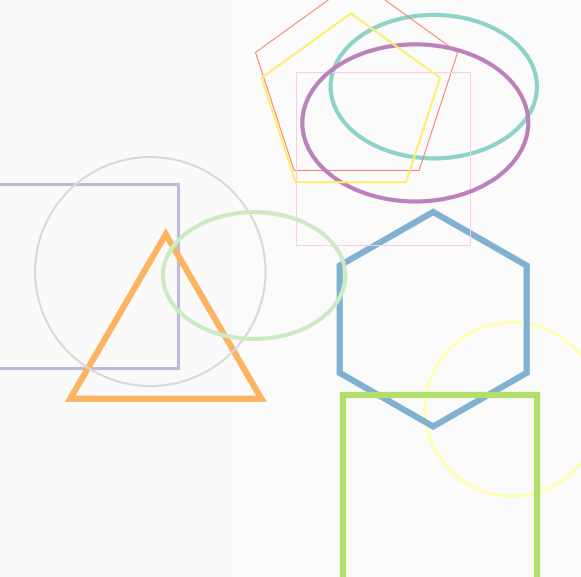[{"shape": "oval", "thickness": 2, "radius": 0.89, "center": [0.746, 0.849]}, {"shape": "circle", "thickness": 1.5, "radius": 0.75, "center": [0.881, 0.29]}, {"shape": "square", "thickness": 1.5, "radius": 0.8, "center": [0.147, 0.522]}, {"shape": "pentagon", "thickness": 0.5, "radius": 0.91, "center": [0.614, 0.852]}, {"shape": "hexagon", "thickness": 3, "radius": 0.93, "center": [0.745, 0.446]}, {"shape": "triangle", "thickness": 3, "radius": 0.95, "center": [0.285, 0.404]}, {"shape": "square", "thickness": 3, "radius": 0.83, "center": [0.757, 0.15]}, {"shape": "square", "thickness": 0.5, "radius": 0.75, "center": [0.659, 0.724]}, {"shape": "circle", "thickness": 1, "radius": 0.99, "center": [0.259, 0.529]}, {"shape": "oval", "thickness": 2, "radius": 0.97, "center": [0.714, 0.786]}, {"shape": "oval", "thickness": 2, "radius": 0.78, "center": [0.437, 0.522]}, {"shape": "pentagon", "thickness": 1, "radius": 0.81, "center": [0.604, 0.814]}]